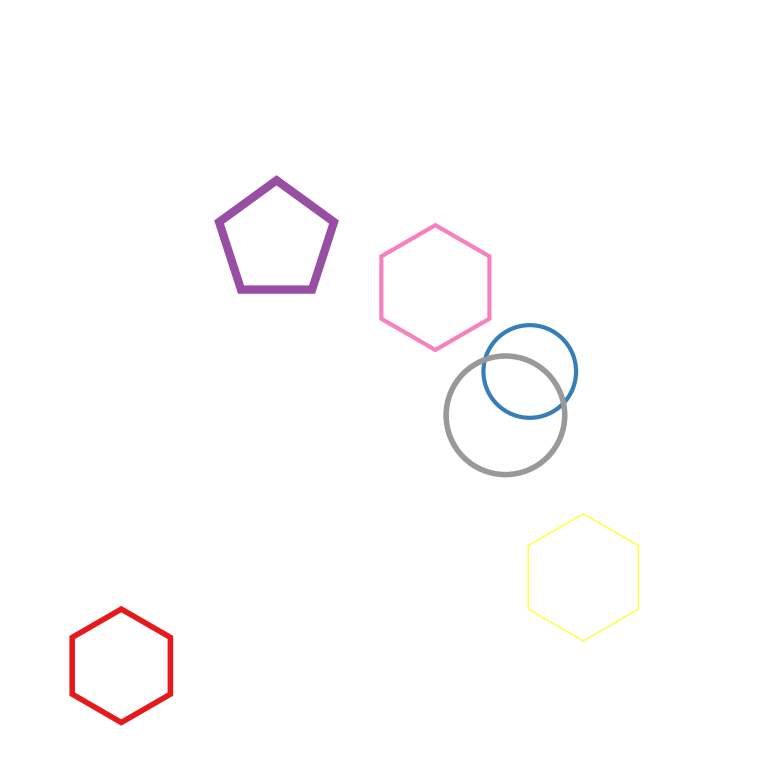[{"shape": "hexagon", "thickness": 2, "radius": 0.37, "center": [0.158, 0.135]}, {"shape": "circle", "thickness": 1.5, "radius": 0.3, "center": [0.688, 0.518]}, {"shape": "pentagon", "thickness": 3, "radius": 0.39, "center": [0.359, 0.687]}, {"shape": "hexagon", "thickness": 0.5, "radius": 0.41, "center": [0.758, 0.25]}, {"shape": "hexagon", "thickness": 1.5, "radius": 0.41, "center": [0.565, 0.627]}, {"shape": "circle", "thickness": 2, "radius": 0.39, "center": [0.656, 0.461]}]